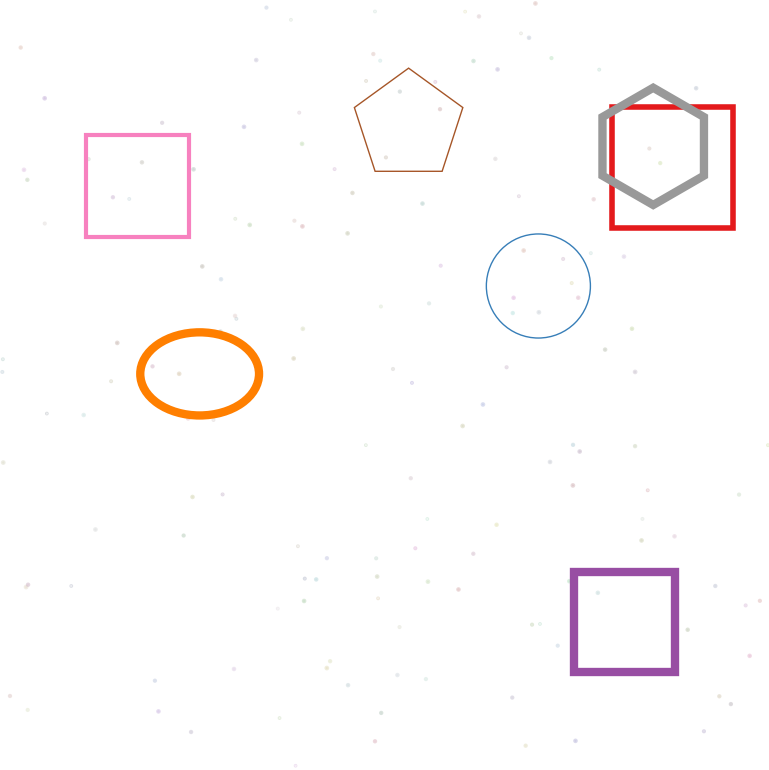[{"shape": "square", "thickness": 2, "radius": 0.39, "center": [0.873, 0.782]}, {"shape": "circle", "thickness": 0.5, "radius": 0.34, "center": [0.699, 0.629]}, {"shape": "square", "thickness": 3, "radius": 0.33, "center": [0.811, 0.192]}, {"shape": "oval", "thickness": 3, "radius": 0.39, "center": [0.259, 0.514]}, {"shape": "pentagon", "thickness": 0.5, "radius": 0.37, "center": [0.531, 0.837]}, {"shape": "square", "thickness": 1.5, "radius": 0.33, "center": [0.179, 0.758]}, {"shape": "hexagon", "thickness": 3, "radius": 0.38, "center": [0.848, 0.81]}]